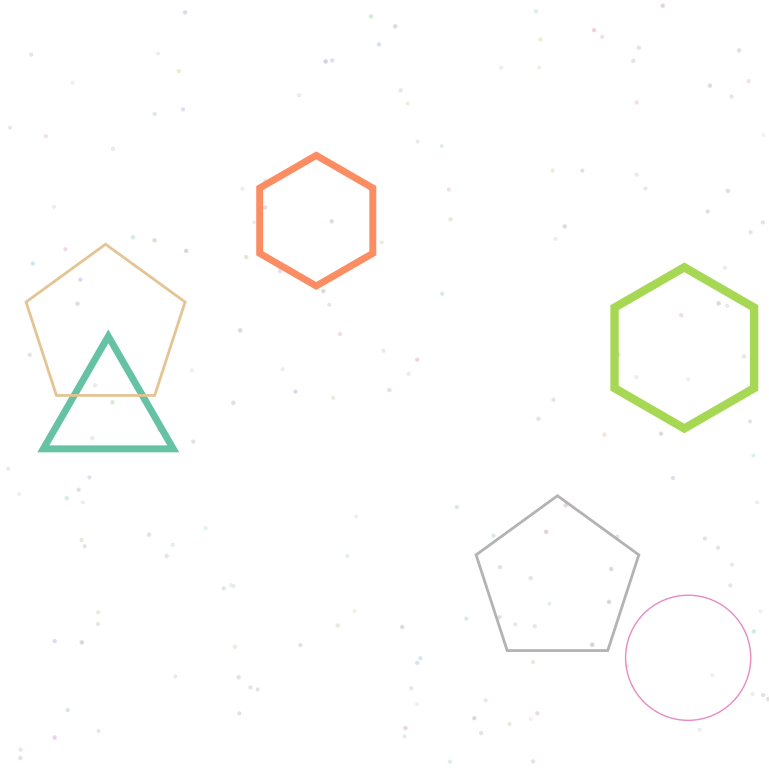[{"shape": "triangle", "thickness": 2.5, "radius": 0.49, "center": [0.141, 0.466]}, {"shape": "hexagon", "thickness": 2.5, "radius": 0.42, "center": [0.411, 0.713]}, {"shape": "circle", "thickness": 0.5, "radius": 0.41, "center": [0.894, 0.146]}, {"shape": "hexagon", "thickness": 3, "radius": 0.52, "center": [0.889, 0.548]}, {"shape": "pentagon", "thickness": 1, "radius": 0.54, "center": [0.137, 0.574]}, {"shape": "pentagon", "thickness": 1, "radius": 0.56, "center": [0.724, 0.245]}]